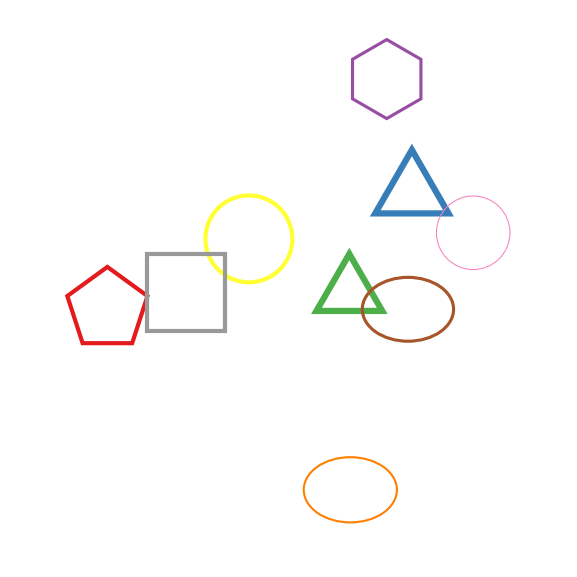[{"shape": "pentagon", "thickness": 2, "radius": 0.36, "center": [0.186, 0.464]}, {"shape": "triangle", "thickness": 3, "radius": 0.37, "center": [0.713, 0.666]}, {"shape": "triangle", "thickness": 3, "radius": 0.33, "center": [0.605, 0.494]}, {"shape": "hexagon", "thickness": 1.5, "radius": 0.34, "center": [0.67, 0.862]}, {"shape": "oval", "thickness": 1, "radius": 0.4, "center": [0.607, 0.151]}, {"shape": "circle", "thickness": 2, "radius": 0.38, "center": [0.431, 0.586]}, {"shape": "oval", "thickness": 1.5, "radius": 0.4, "center": [0.706, 0.464]}, {"shape": "circle", "thickness": 0.5, "radius": 0.32, "center": [0.819, 0.596]}, {"shape": "square", "thickness": 2, "radius": 0.34, "center": [0.322, 0.493]}]